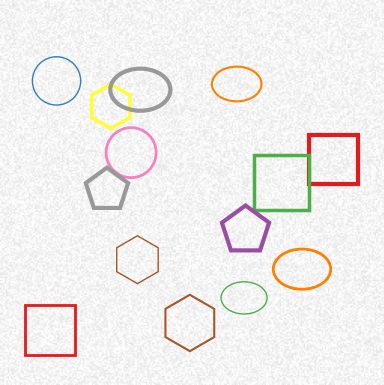[{"shape": "square", "thickness": 3, "radius": 0.32, "center": [0.866, 0.586]}, {"shape": "square", "thickness": 2, "radius": 0.33, "center": [0.131, 0.143]}, {"shape": "circle", "thickness": 1, "radius": 0.31, "center": [0.147, 0.79]}, {"shape": "oval", "thickness": 1, "radius": 0.3, "center": [0.634, 0.226]}, {"shape": "square", "thickness": 2.5, "radius": 0.36, "center": [0.73, 0.525]}, {"shape": "pentagon", "thickness": 3, "radius": 0.32, "center": [0.638, 0.402]}, {"shape": "oval", "thickness": 1.5, "radius": 0.32, "center": [0.615, 0.782]}, {"shape": "oval", "thickness": 2, "radius": 0.37, "center": [0.784, 0.301]}, {"shape": "hexagon", "thickness": 2.5, "radius": 0.29, "center": [0.288, 0.724]}, {"shape": "hexagon", "thickness": 1.5, "radius": 0.37, "center": [0.493, 0.161]}, {"shape": "hexagon", "thickness": 1, "radius": 0.31, "center": [0.357, 0.325]}, {"shape": "circle", "thickness": 2, "radius": 0.32, "center": [0.341, 0.604]}, {"shape": "pentagon", "thickness": 3, "radius": 0.29, "center": [0.278, 0.507]}, {"shape": "oval", "thickness": 3, "radius": 0.39, "center": [0.365, 0.767]}]